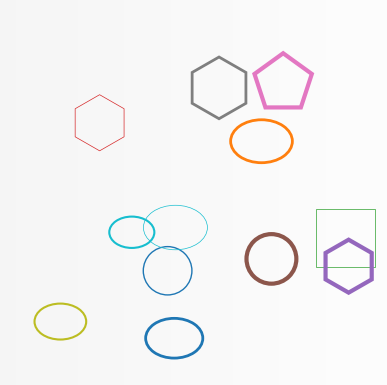[{"shape": "oval", "thickness": 2, "radius": 0.37, "center": [0.45, 0.121]}, {"shape": "circle", "thickness": 1, "radius": 0.31, "center": [0.433, 0.297]}, {"shape": "oval", "thickness": 2, "radius": 0.4, "center": [0.675, 0.633]}, {"shape": "square", "thickness": 0.5, "radius": 0.38, "center": [0.892, 0.381]}, {"shape": "hexagon", "thickness": 0.5, "radius": 0.36, "center": [0.257, 0.681]}, {"shape": "hexagon", "thickness": 3, "radius": 0.34, "center": [0.9, 0.309]}, {"shape": "circle", "thickness": 3, "radius": 0.32, "center": [0.7, 0.328]}, {"shape": "pentagon", "thickness": 3, "radius": 0.39, "center": [0.731, 0.784]}, {"shape": "hexagon", "thickness": 2, "radius": 0.4, "center": [0.565, 0.772]}, {"shape": "oval", "thickness": 1.5, "radius": 0.33, "center": [0.156, 0.165]}, {"shape": "oval", "thickness": 1.5, "radius": 0.29, "center": [0.34, 0.397]}, {"shape": "oval", "thickness": 0.5, "radius": 0.41, "center": [0.453, 0.409]}]